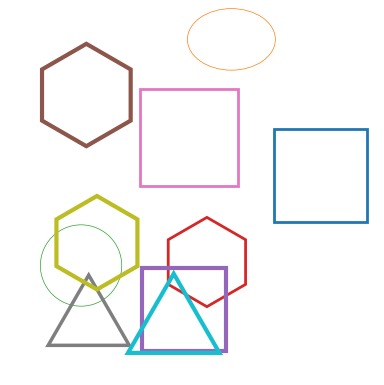[{"shape": "square", "thickness": 2, "radius": 0.6, "center": [0.832, 0.543]}, {"shape": "oval", "thickness": 0.5, "radius": 0.57, "center": [0.601, 0.898]}, {"shape": "circle", "thickness": 0.5, "radius": 0.53, "center": [0.21, 0.31]}, {"shape": "hexagon", "thickness": 2, "radius": 0.58, "center": [0.537, 0.319]}, {"shape": "square", "thickness": 3, "radius": 0.54, "center": [0.478, 0.195]}, {"shape": "hexagon", "thickness": 3, "radius": 0.66, "center": [0.224, 0.753]}, {"shape": "square", "thickness": 2, "radius": 0.63, "center": [0.492, 0.643]}, {"shape": "triangle", "thickness": 2.5, "radius": 0.61, "center": [0.23, 0.164]}, {"shape": "hexagon", "thickness": 3, "radius": 0.61, "center": [0.252, 0.369]}, {"shape": "triangle", "thickness": 3, "radius": 0.69, "center": [0.451, 0.152]}]